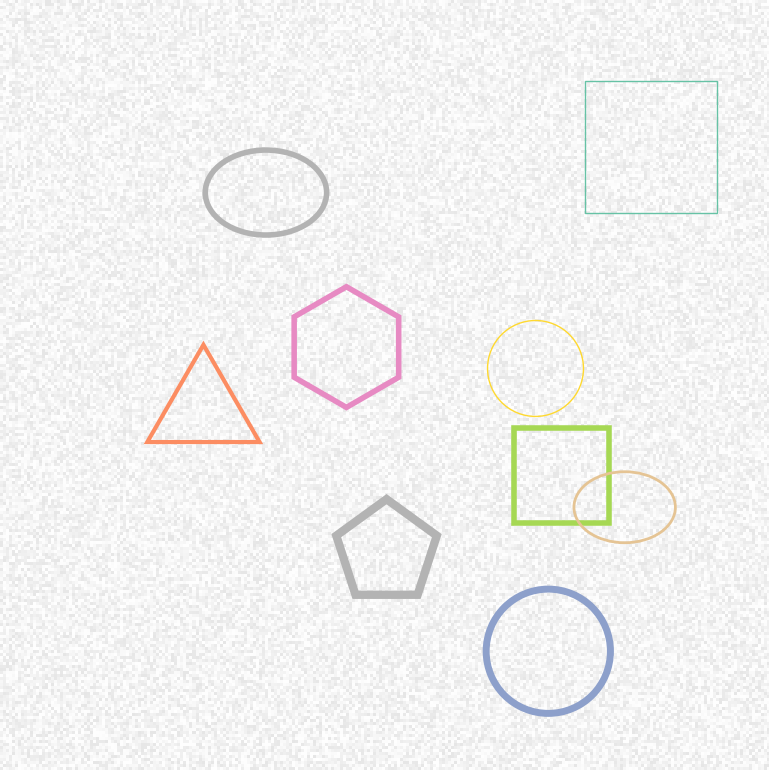[{"shape": "square", "thickness": 0.5, "radius": 0.43, "center": [0.845, 0.809]}, {"shape": "triangle", "thickness": 1.5, "radius": 0.42, "center": [0.264, 0.468]}, {"shape": "circle", "thickness": 2.5, "radius": 0.4, "center": [0.712, 0.154]}, {"shape": "hexagon", "thickness": 2, "radius": 0.39, "center": [0.45, 0.549]}, {"shape": "square", "thickness": 2, "radius": 0.31, "center": [0.729, 0.382]}, {"shape": "circle", "thickness": 0.5, "radius": 0.31, "center": [0.695, 0.521]}, {"shape": "oval", "thickness": 1, "radius": 0.33, "center": [0.811, 0.341]}, {"shape": "pentagon", "thickness": 3, "radius": 0.34, "center": [0.502, 0.283]}, {"shape": "oval", "thickness": 2, "radius": 0.39, "center": [0.345, 0.75]}]